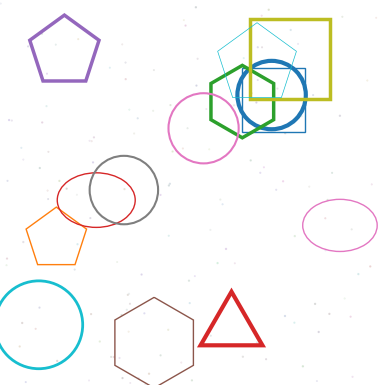[{"shape": "square", "thickness": 1, "radius": 0.41, "center": [0.711, 0.741]}, {"shape": "circle", "thickness": 3, "radius": 0.44, "center": [0.705, 0.753]}, {"shape": "pentagon", "thickness": 1, "radius": 0.41, "center": [0.146, 0.379]}, {"shape": "hexagon", "thickness": 2.5, "radius": 0.47, "center": [0.629, 0.736]}, {"shape": "triangle", "thickness": 3, "radius": 0.46, "center": [0.601, 0.149]}, {"shape": "oval", "thickness": 1, "radius": 0.51, "center": [0.25, 0.48]}, {"shape": "pentagon", "thickness": 2.5, "radius": 0.47, "center": [0.167, 0.866]}, {"shape": "hexagon", "thickness": 1, "radius": 0.59, "center": [0.4, 0.11]}, {"shape": "circle", "thickness": 1.5, "radius": 0.46, "center": [0.529, 0.667]}, {"shape": "oval", "thickness": 1, "radius": 0.48, "center": [0.883, 0.415]}, {"shape": "circle", "thickness": 1.5, "radius": 0.44, "center": [0.322, 0.506]}, {"shape": "square", "thickness": 2.5, "radius": 0.52, "center": [0.753, 0.846]}, {"shape": "pentagon", "thickness": 0.5, "radius": 0.54, "center": [0.668, 0.833]}, {"shape": "circle", "thickness": 2, "radius": 0.57, "center": [0.101, 0.156]}]